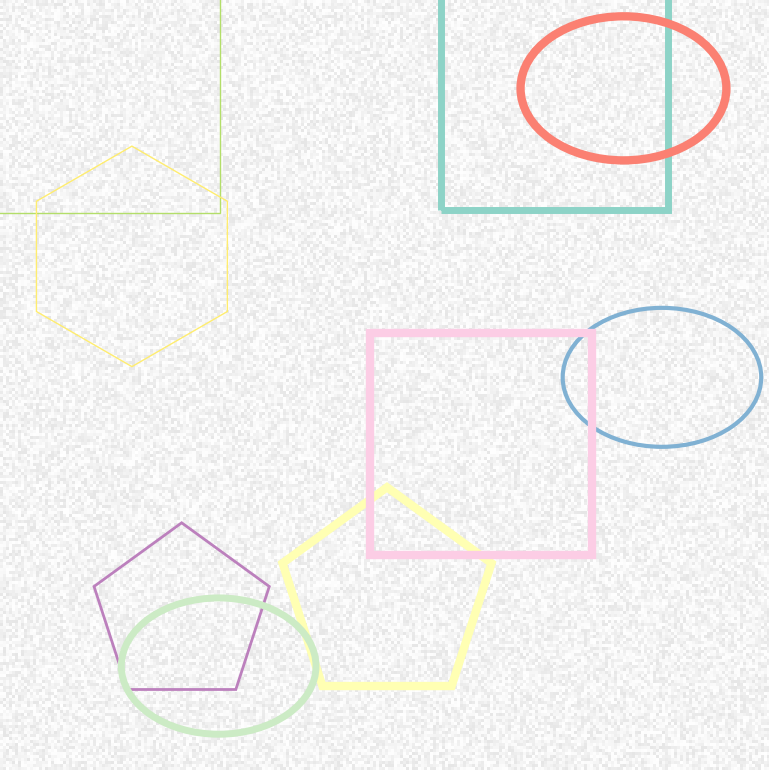[{"shape": "square", "thickness": 2.5, "radius": 0.74, "center": [0.72, 0.875]}, {"shape": "pentagon", "thickness": 3, "radius": 0.71, "center": [0.503, 0.225]}, {"shape": "oval", "thickness": 3, "radius": 0.67, "center": [0.81, 0.885]}, {"shape": "oval", "thickness": 1.5, "radius": 0.64, "center": [0.86, 0.51]}, {"shape": "square", "thickness": 0.5, "radius": 0.72, "center": [0.142, 0.867]}, {"shape": "square", "thickness": 3, "radius": 0.72, "center": [0.625, 0.424]}, {"shape": "pentagon", "thickness": 1, "radius": 0.6, "center": [0.236, 0.201]}, {"shape": "oval", "thickness": 2.5, "radius": 0.63, "center": [0.284, 0.135]}, {"shape": "hexagon", "thickness": 0.5, "radius": 0.72, "center": [0.171, 0.667]}]